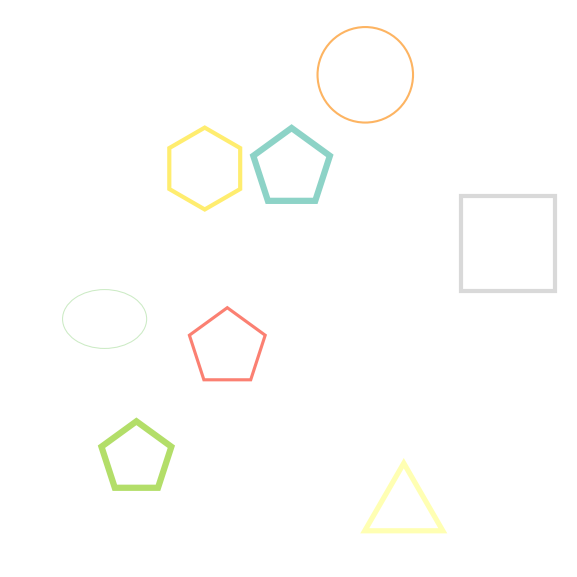[{"shape": "pentagon", "thickness": 3, "radius": 0.35, "center": [0.505, 0.708]}, {"shape": "triangle", "thickness": 2.5, "radius": 0.39, "center": [0.699, 0.119]}, {"shape": "pentagon", "thickness": 1.5, "radius": 0.34, "center": [0.394, 0.397]}, {"shape": "circle", "thickness": 1, "radius": 0.41, "center": [0.633, 0.87]}, {"shape": "pentagon", "thickness": 3, "radius": 0.32, "center": [0.236, 0.206]}, {"shape": "square", "thickness": 2, "radius": 0.41, "center": [0.88, 0.577]}, {"shape": "oval", "thickness": 0.5, "radius": 0.36, "center": [0.181, 0.447]}, {"shape": "hexagon", "thickness": 2, "radius": 0.35, "center": [0.355, 0.707]}]